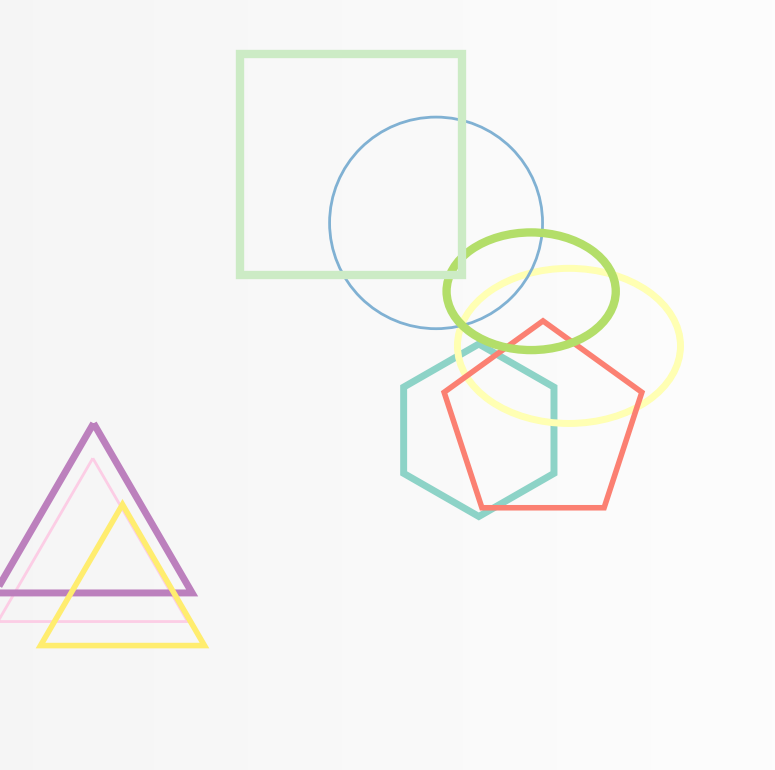[{"shape": "hexagon", "thickness": 2.5, "radius": 0.56, "center": [0.618, 0.441]}, {"shape": "oval", "thickness": 2.5, "radius": 0.72, "center": [0.734, 0.551]}, {"shape": "pentagon", "thickness": 2, "radius": 0.67, "center": [0.701, 0.449]}, {"shape": "circle", "thickness": 1, "radius": 0.69, "center": [0.563, 0.711]}, {"shape": "oval", "thickness": 3, "radius": 0.55, "center": [0.685, 0.622]}, {"shape": "triangle", "thickness": 1, "radius": 0.71, "center": [0.12, 0.263]}, {"shape": "triangle", "thickness": 2.5, "radius": 0.73, "center": [0.121, 0.303]}, {"shape": "square", "thickness": 3, "radius": 0.72, "center": [0.453, 0.787]}, {"shape": "triangle", "thickness": 2, "radius": 0.61, "center": [0.158, 0.223]}]